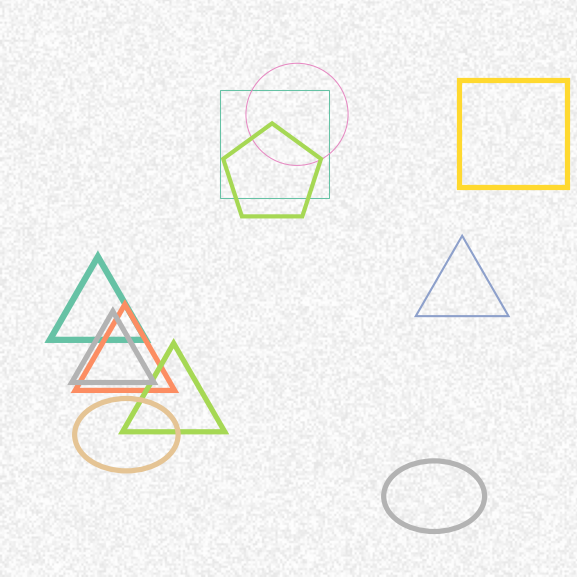[{"shape": "square", "thickness": 0.5, "radius": 0.47, "center": [0.475, 0.75]}, {"shape": "triangle", "thickness": 3, "radius": 0.48, "center": [0.169, 0.459]}, {"shape": "triangle", "thickness": 2.5, "radius": 0.5, "center": [0.216, 0.373]}, {"shape": "triangle", "thickness": 1, "radius": 0.46, "center": [0.8, 0.498]}, {"shape": "circle", "thickness": 0.5, "radius": 0.44, "center": [0.514, 0.801]}, {"shape": "pentagon", "thickness": 2, "radius": 0.45, "center": [0.471, 0.696]}, {"shape": "triangle", "thickness": 2.5, "radius": 0.51, "center": [0.301, 0.303]}, {"shape": "square", "thickness": 2.5, "radius": 0.46, "center": [0.889, 0.768]}, {"shape": "oval", "thickness": 2.5, "radius": 0.45, "center": [0.219, 0.246]}, {"shape": "oval", "thickness": 2.5, "radius": 0.44, "center": [0.752, 0.14]}, {"shape": "triangle", "thickness": 2.5, "radius": 0.41, "center": [0.195, 0.378]}]